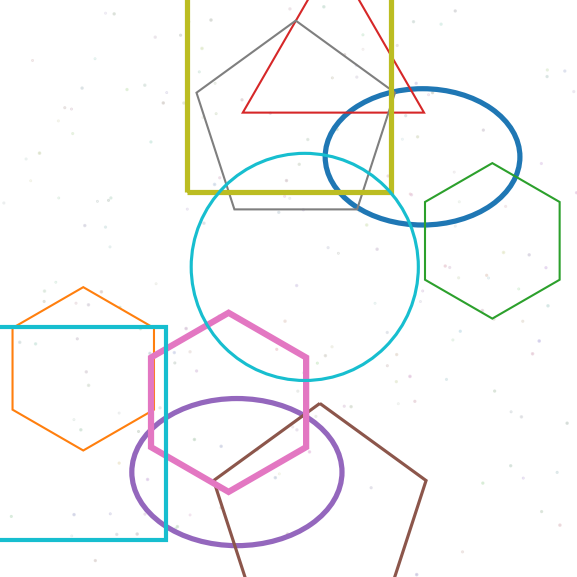[{"shape": "oval", "thickness": 2.5, "radius": 0.84, "center": [0.732, 0.728]}, {"shape": "hexagon", "thickness": 1, "radius": 0.71, "center": [0.144, 0.36]}, {"shape": "hexagon", "thickness": 1, "radius": 0.67, "center": [0.853, 0.582]}, {"shape": "triangle", "thickness": 1, "radius": 0.91, "center": [0.577, 0.895]}, {"shape": "oval", "thickness": 2.5, "radius": 0.91, "center": [0.41, 0.182]}, {"shape": "pentagon", "thickness": 1.5, "radius": 0.97, "center": [0.554, 0.107]}, {"shape": "hexagon", "thickness": 3, "radius": 0.78, "center": [0.396, 0.302]}, {"shape": "pentagon", "thickness": 1, "radius": 0.9, "center": [0.512, 0.783]}, {"shape": "square", "thickness": 2.5, "radius": 0.88, "center": [0.501, 0.843]}, {"shape": "square", "thickness": 2, "radius": 0.92, "center": [0.103, 0.248]}, {"shape": "circle", "thickness": 1.5, "radius": 0.98, "center": [0.528, 0.537]}]